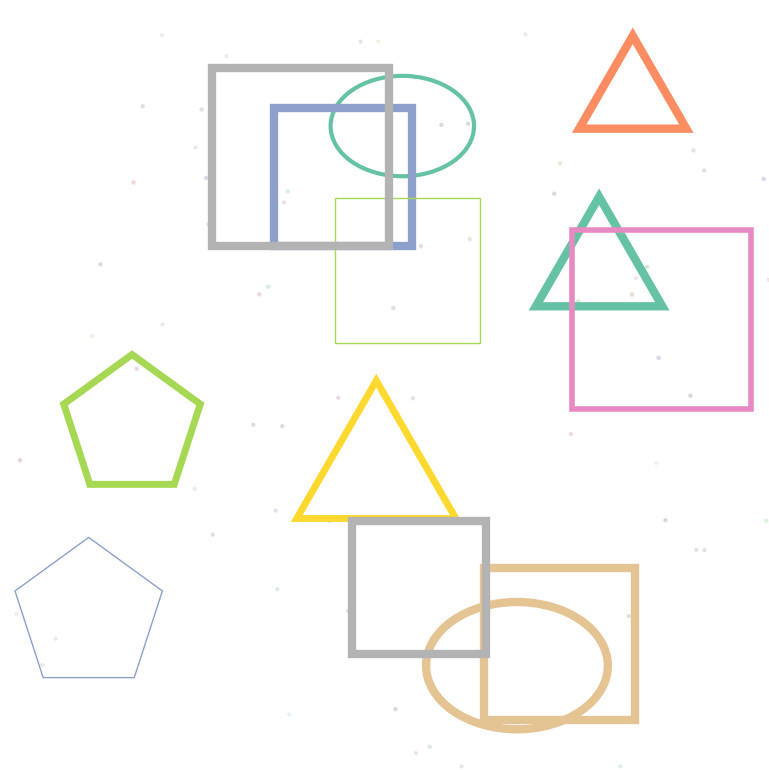[{"shape": "triangle", "thickness": 3, "radius": 0.47, "center": [0.778, 0.65]}, {"shape": "oval", "thickness": 1.5, "radius": 0.47, "center": [0.522, 0.836]}, {"shape": "triangle", "thickness": 3, "radius": 0.4, "center": [0.822, 0.873]}, {"shape": "pentagon", "thickness": 0.5, "radius": 0.5, "center": [0.115, 0.201]}, {"shape": "square", "thickness": 3, "radius": 0.45, "center": [0.446, 0.77]}, {"shape": "square", "thickness": 2, "radius": 0.58, "center": [0.859, 0.585]}, {"shape": "square", "thickness": 0.5, "radius": 0.47, "center": [0.53, 0.648]}, {"shape": "pentagon", "thickness": 2.5, "radius": 0.47, "center": [0.171, 0.446]}, {"shape": "triangle", "thickness": 2.5, "radius": 0.6, "center": [0.489, 0.386]}, {"shape": "square", "thickness": 3, "radius": 0.49, "center": [0.727, 0.164]}, {"shape": "oval", "thickness": 3, "radius": 0.59, "center": [0.671, 0.136]}, {"shape": "square", "thickness": 3, "radius": 0.43, "center": [0.544, 0.237]}, {"shape": "square", "thickness": 3, "radius": 0.58, "center": [0.39, 0.796]}]